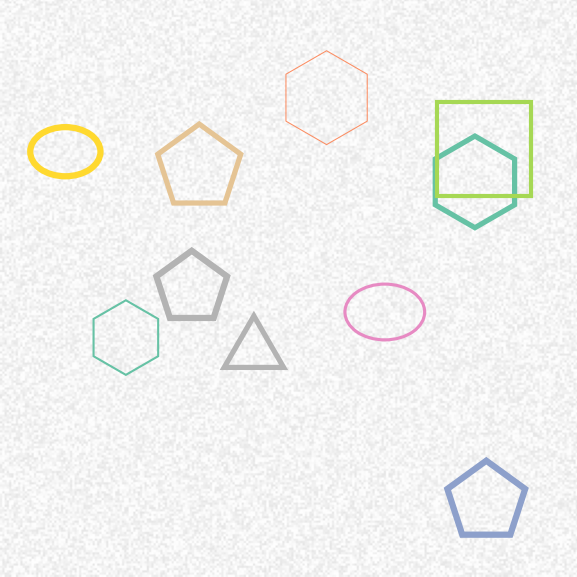[{"shape": "hexagon", "thickness": 1, "radius": 0.32, "center": [0.218, 0.415]}, {"shape": "hexagon", "thickness": 2.5, "radius": 0.4, "center": [0.822, 0.684]}, {"shape": "hexagon", "thickness": 0.5, "radius": 0.41, "center": [0.566, 0.83]}, {"shape": "pentagon", "thickness": 3, "radius": 0.35, "center": [0.842, 0.131]}, {"shape": "oval", "thickness": 1.5, "radius": 0.35, "center": [0.666, 0.459]}, {"shape": "square", "thickness": 2, "radius": 0.41, "center": [0.838, 0.741]}, {"shape": "oval", "thickness": 3, "radius": 0.3, "center": [0.113, 0.736]}, {"shape": "pentagon", "thickness": 2.5, "radius": 0.38, "center": [0.345, 0.709]}, {"shape": "triangle", "thickness": 2.5, "radius": 0.3, "center": [0.44, 0.393]}, {"shape": "pentagon", "thickness": 3, "radius": 0.32, "center": [0.332, 0.501]}]